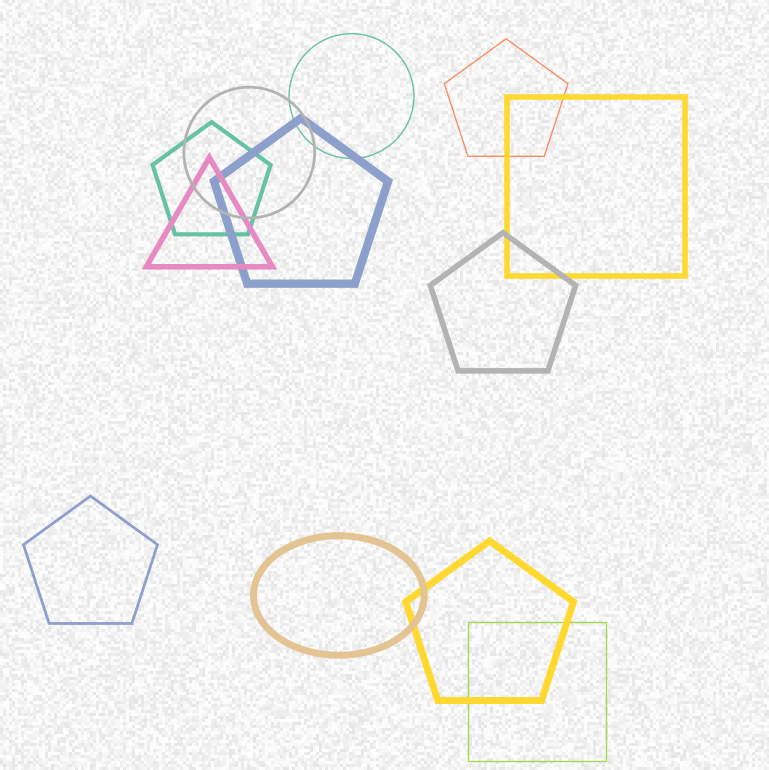[{"shape": "pentagon", "thickness": 1.5, "radius": 0.4, "center": [0.275, 0.761]}, {"shape": "circle", "thickness": 0.5, "radius": 0.41, "center": [0.456, 0.875]}, {"shape": "pentagon", "thickness": 0.5, "radius": 0.42, "center": [0.657, 0.865]}, {"shape": "pentagon", "thickness": 1, "radius": 0.46, "center": [0.118, 0.264]}, {"shape": "pentagon", "thickness": 3, "radius": 0.59, "center": [0.391, 0.728]}, {"shape": "triangle", "thickness": 2, "radius": 0.47, "center": [0.272, 0.701]}, {"shape": "square", "thickness": 0.5, "radius": 0.45, "center": [0.697, 0.102]}, {"shape": "pentagon", "thickness": 2.5, "radius": 0.57, "center": [0.636, 0.183]}, {"shape": "square", "thickness": 2, "radius": 0.58, "center": [0.774, 0.758]}, {"shape": "oval", "thickness": 2.5, "radius": 0.55, "center": [0.44, 0.227]}, {"shape": "circle", "thickness": 1, "radius": 0.42, "center": [0.324, 0.802]}, {"shape": "pentagon", "thickness": 2, "radius": 0.5, "center": [0.653, 0.599]}]